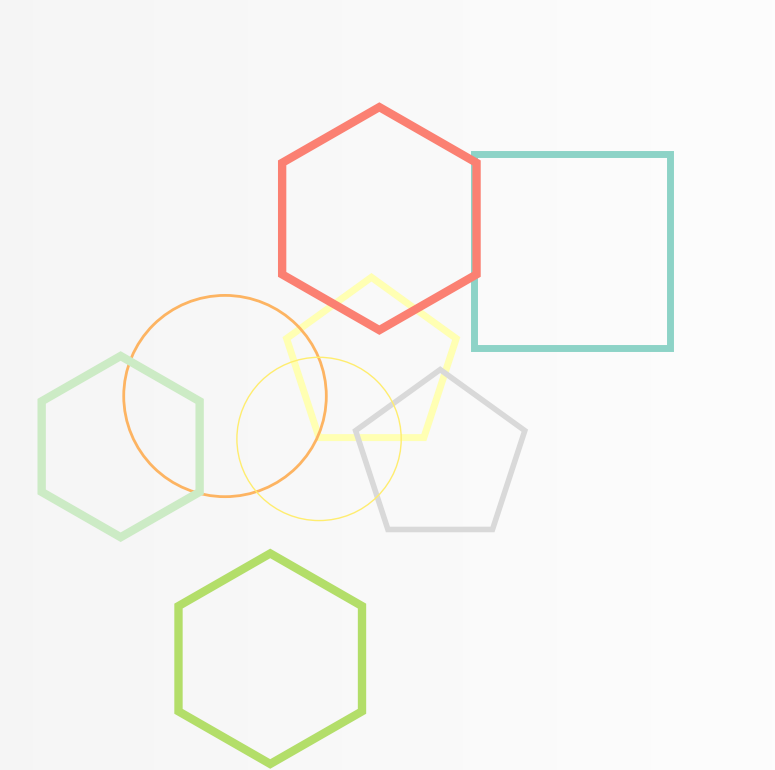[{"shape": "square", "thickness": 2.5, "radius": 0.63, "center": [0.738, 0.674]}, {"shape": "pentagon", "thickness": 2.5, "radius": 0.58, "center": [0.479, 0.525]}, {"shape": "hexagon", "thickness": 3, "radius": 0.72, "center": [0.489, 0.716]}, {"shape": "circle", "thickness": 1, "radius": 0.65, "center": [0.29, 0.486]}, {"shape": "hexagon", "thickness": 3, "radius": 0.68, "center": [0.349, 0.145]}, {"shape": "pentagon", "thickness": 2, "radius": 0.57, "center": [0.568, 0.405]}, {"shape": "hexagon", "thickness": 3, "radius": 0.59, "center": [0.156, 0.42]}, {"shape": "circle", "thickness": 0.5, "radius": 0.53, "center": [0.412, 0.43]}]